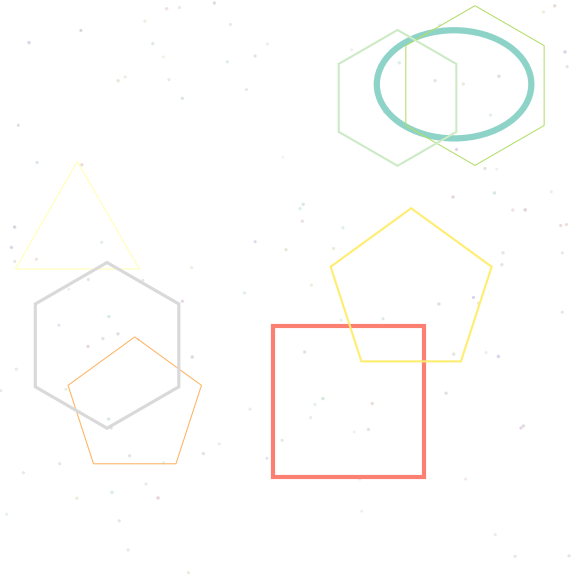[{"shape": "oval", "thickness": 3, "radius": 0.67, "center": [0.786, 0.853]}, {"shape": "triangle", "thickness": 0.5, "radius": 0.62, "center": [0.134, 0.595]}, {"shape": "square", "thickness": 2, "radius": 0.66, "center": [0.604, 0.304]}, {"shape": "pentagon", "thickness": 0.5, "radius": 0.61, "center": [0.233, 0.294]}, {"shape": "hexagon", "thickness": 0.5, "radius": 0.69, "center": [0.822, 0.851]}, {"shape": "hexagon", "thickness": 1.5, "radius": 0.72, "center": [0.185, 0.401]}, {"shape": "hexagon", "thickness": 1, "radius": 0.59, "center": [0.688, 0.83]}, {"shape": "pentagon", "thickness": 1, "radius": 0.73, "center": [0.712, 0.492]}]